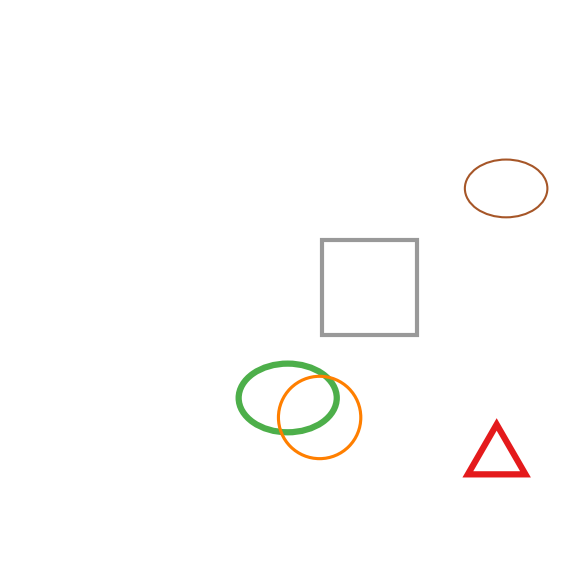[{"shape": "triangle", "thickness": 3, "radius": 0.29, "center": [0.86, 0.207]}, {"shape": "oval", "thickness": 3, "radius": 0.42, "center": [0.498, 0.31]}, {"shape": "circle", "thickness": 1.5, "radius": 0.36, "center": [0.553, 0.276]}, {"shape": "oval", "thickness": 1, "radius": 0.36, "center": [0.876, 0.673]}, {"shape": "square", "thickness": 2, "radius": 0.41, "center": [0.64, 0.501]}]